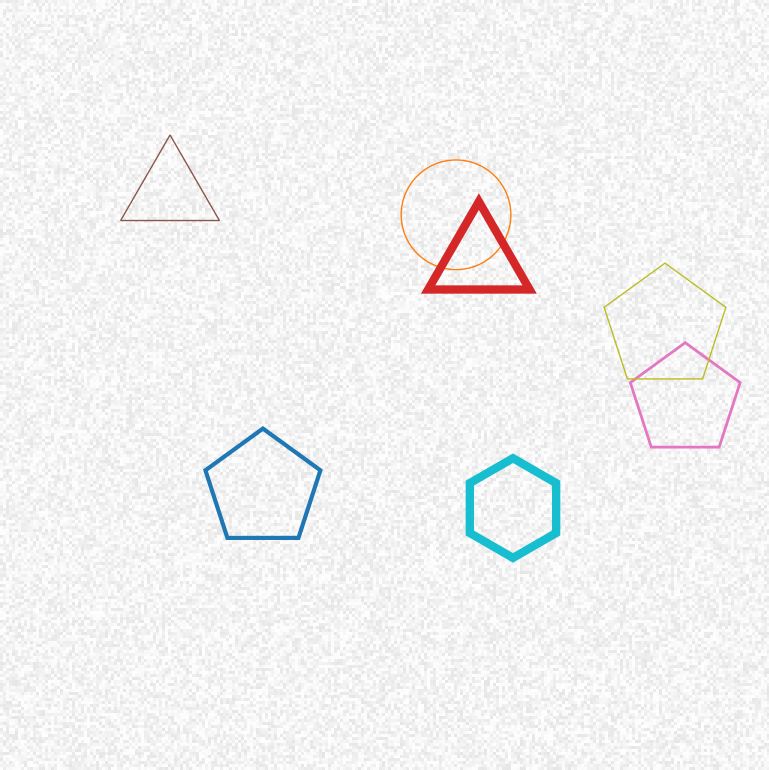[{"shape": "pentagon", "thickness": 1.5, "radius": 0.39, "center": [0.341, 0.365]}, {"shape": "circle", "thickness": 0.5, "radius": 0.36, "center": [0.592, 0.721]}, {"shape": "triangle", "thickness": 3, "radius": 0.38, "center": [0.622, 0.662]}, {"shape": "triangle", "thickness": 0.5, "radius": 0.37, "center": [0.221, 0.751]}, {"shape": "pentagon", "thickness": 1, "radius": 0.38, "center": [0.89, 0.48]}, {"shape": "pentagon", "thickness": 0.5, "radius": 0.42, "center": [0.864, 0.575]}, {"shape": "hexagon", "thickness": 3, "radius": 0.32, "center": [0.666, 0.34]}]